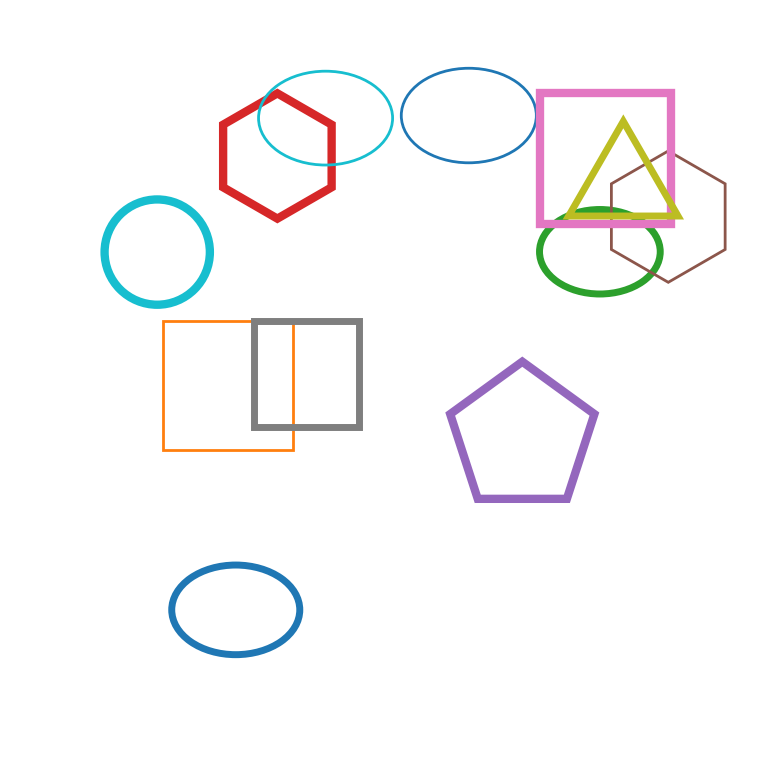[{"shape": "oval", "thickness": 2.5, "radius": 0.42, "center": [0.306, 0.208]}, {"shape": "oval", "thickness": 1, "radius": 0.44, "center": [0.609, 0.85]}, {"shape": "square", "thickness": 1, "radius": 0.42, "center": [0.296, 0.499]}, {"shape": "oval", "thickness": 2.5, "radius": 0.39, "center": [0.779, 0.673]}, {"shape": "hexagon", "thickness": 3, "radius": 0.41, "center": [0.36, 0.797]}, {"shape": "pentagon", "thickness": 3, "radius": 0.49, "center": [0.678, 0.432]}, {"shape": "hexagon", "thickness": 1, "radius": 0.43, "center": [0.868, 0.719]}, {"shape": "square", "thickness": 3, "radius": 0.43, "center": [0.787, 0.794]}, {"shape": "square", "thickness": 2.5, "radius": 0.34, "center": [0.398, 0.514]}, {"shape": "triangle", "thickness": 2.5, "radius": 0.41, "center": [0.81, 0.76]}, {"shape": "oval", "thickness": 1, "radius": 0.44, "center": [0.423, 0.847]}, {"shape": "circle", "thickness": 3, "radius": 0.34, "center": [0.204, 0.673]}]